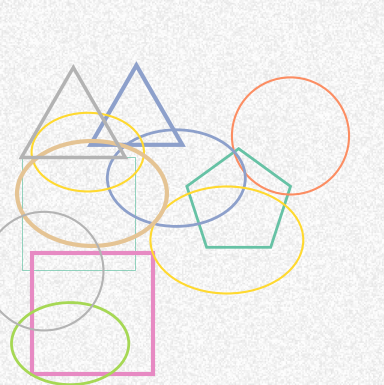[{"shape": "pentagon", "thickness": 2, "radius": 0.71, "center": [0.62, 0.472]}, {"shape": "square", "thickness": 0.5, "radius": 0.73, "center": [0.203, 0.446]}, {"shape": "circle", "thickness": 1.5, "radius": 0.76, "center": [0.755, 0.647]}, {"shape": "triangle", "thickness": 3, "radius": 0.69, "center": [0.354, 0.693]}, {"shape": "oval", "thickness": 2, "radius": 0.9, "center": [0.458, 0.537]}, {"shape": "square", "thickness": 3, "radius": 0.78, "center": [0.24, 0.186]}, {"shape": "oval", "thickness": 2, "radius": 0.76, "center": [0.182, 0.108]}, {"shape": "oval", "thickness": 1.5, "radius": 0.99, "center": [0.589, 0.377]}, {"shape": "oval", "thickness": 1.5, "radius": 0.73, "center": [0.228, 0.605]}, {"shape": "oval", "thickness": 3, "radius": 0.97, "center": [0.239, 0.498]}, {"shape": "circle", "thickness": 1.5, "radius": 0.77, "center": [0.115, 0.296]}, {"shape": "triangle", "thickness": 2.5, "radius": 0.78, "center": [0.191, 0.669]}]